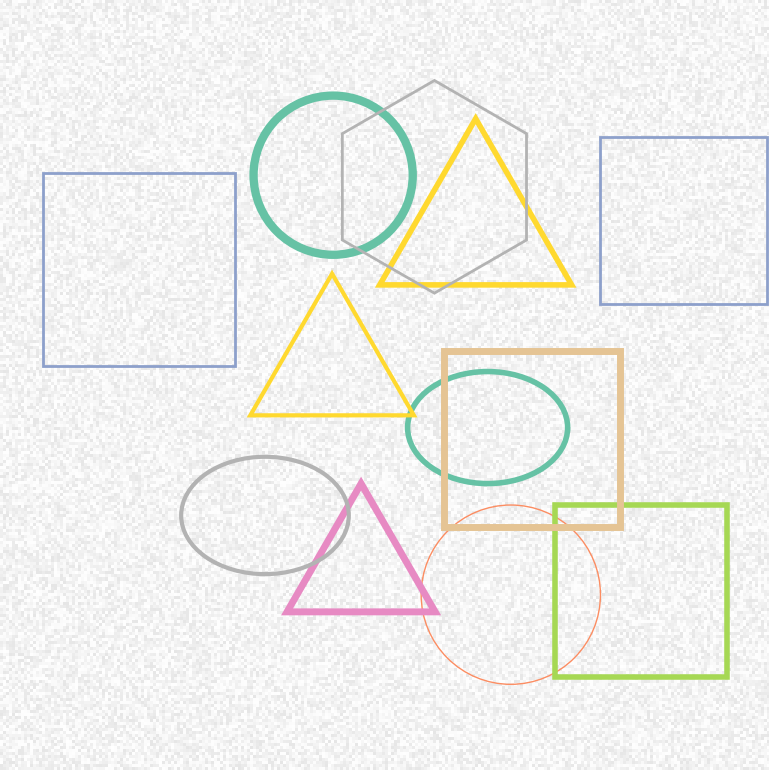[{"shape": "circle", "thickness": 3, "radius": 0.52, "center": [0.433, 0.772]}, {"shape": "oval", "thickness": 2, "radius": 0.52, "center": [0.633, 0.445]}, {"shape": "circle", "thickness": 0.5, "radius": 0.58, "center": [0.663, 0.228]}, {"shape": "square", "thickness": 1, "radius": 0.54, "center": [0.888, 0.714]}, {"shape": "square", "thickness": 1, "radius": 0.62, "center": [0.181, 0.65]}, {"shape": "triangle", "thickness": 2.5, "radius": 0.56, "center": [0.469, 0.261]}, {"shape": "square", "thickness": 2, "radius": 0.56, "center": [0.833, 0.233]}, {"shape": "triangle", "thickness": 2, "radius": 0.72, "center": [0.618, 0.702]}, {"shape": "triangle", "thickness": 1.5, "radius": 0.61, "center": [0.431, 0.522]}, {"shape": "square", "thickness": 2.5, "radius": 0.57, "center": [0.691, 0.43]}, {"shape": "oval", "thickness": 1.5, "radius": 0.54, "center": [0.344, 0.331]}, {"shape": "hexagon", "thickness": 1, "radius": 0.69, "center": [0.564, 0.757]}]